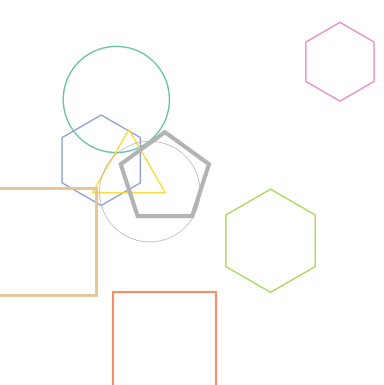[{"shape": "circle", "thickness": 1, "radius": 0.69, "center": [0.302, 0.742]}, {"shape": "square", "thickness": 1.5, "radius": 0.67, "center": [0.427, 0.107]}, {"shape": "hexagon", "thickness": 1, "radius": 0.59, "center": [0.263, 0.584]}, {"shape": "hexagon", "thickness": 1, "radius": 0.51, "center": [0.883, 0.84]}, {"shape": "hexagon", "thickness": 1, "radius": 0.67, "center": [0.703, 0.375]}, {"shape": "triangle", "thickness": 1, "radius": 0.55, "center": [0.335, 0.554]}, {"shape": "square", "thickness": 2, "radius": 0.69, "center": [0.112, 0.373]}, {"shape": "circle", "thickness": 0.5, "radius": 0.65, "center": [0.389, 0.502]}, {"shape": "pentagon", "thickness": 3, "radius": 0.6, "center": [0.428, 0.536]}]